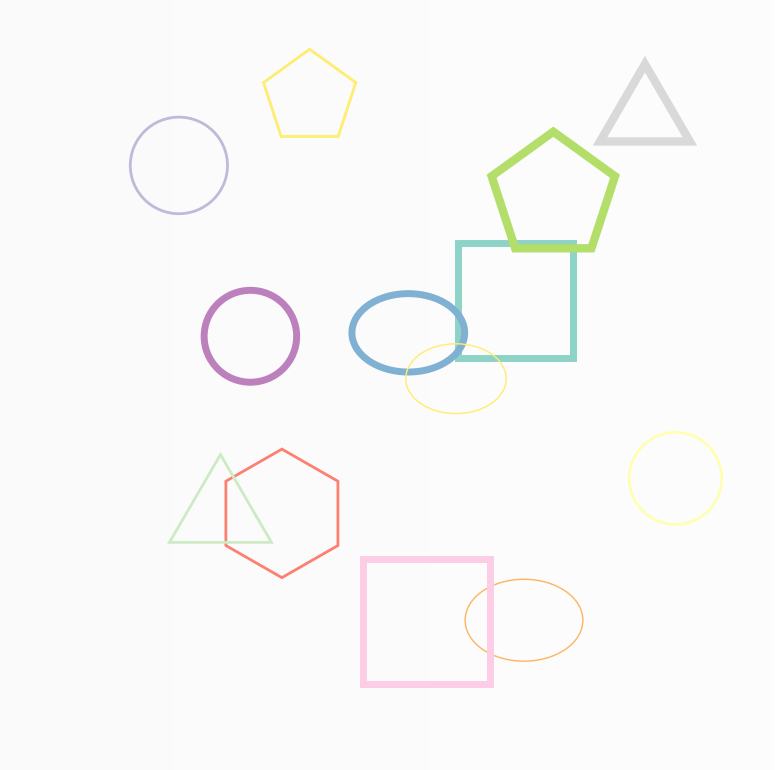[{"shape": "square", "thickness": 2.5, "radius": 0.37, "center": [0.665, 0.609]}, {"shape": "circle", "thickness": 1, "radius": 0.3, "center": [0.872, 0.379]}, {"shape": "circle", "thickness": 1, "radius": 0.31, "center": [0.231, 0.785]}, {"shape": "hexagon", "thickness": 1, "radius": 0.42, "center": [0.364, 0.333]}, {"shape": "oval", "thickness": 2.5, "radius": 0.36, "center": [0.527, 0.568]}, {"shape": "oval", "thickness": 0.5, "radius": 0.38, "center": [0.676, 0.195]}, {"shape": "pentagon", "thickness": 3, "radius": 0.42, "center": [0.714, 0.745]}, {"shape": "square", "thickness": 2.5, "radius": 0.41, "center": [0.55, 0.193]}, {"shape": "triangle", "thickness": 3, "radius": 0.33, "center": [0.832, 0.85]}, {"shape": "circle", "thickness": 2.5, "radius": 0.3, "center": [0.323, 0.563]}, {"shape": "triangle", "thickness": 1, "radius": 0.38, "center": [0.284, 0.334]}, {"shape": "oval", "thickness": 0.5, "radius": 0.32, "center": [0.588, 0.508]}, {"shape": "pentagon", "thickness": 1, "radius": 0.31, "center": [0.4, 0.873]}]